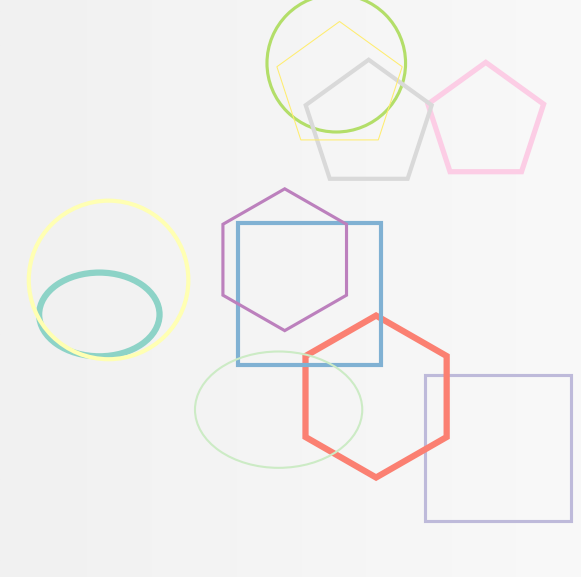[{"shape": "oval", "thickness": 3, "radius": 0.52, "center": [0.171, 0.455]}, {"shape": "circle", "thickness": 2, "radius": 0.69, "center": [0.187, 0.514]}, {"shape": "square", "thickness": 1.5, "radius": 0.63, "center": [0.857, 0.224]}, {"shape": "hexagon", "thickness": 3, "radius": 0.7, "center": [0.647, 0.312]}, {"shape": "square", "thickness": 2, "radius": 0.62, "center": [0.533, 0.491]}, {"shape": "circle", "thickness": 1.5, "radius": 0.6, "center": [0.579, 0.89]}, {"shape": "pentagon", "thickness": 2.5, "radius": 0.52, "center": [0.836, 0.786]}, {"shape": "pentagon", "thickness": 2, "radius": 0.57, "center": [0.634, 0.782]}, {"shape": "hexagon", "thickness": 1.5, "radius": 0.61, "center": [0.49, 0.549]}, {"shape": "oval", "thickness": 1, "radius": 0.72, "center": [0.479, 0.29]}, {"shape": "pentagon", "thickness": 0.5, "radius": 0.57, "center": [0.584, 0.849]}]